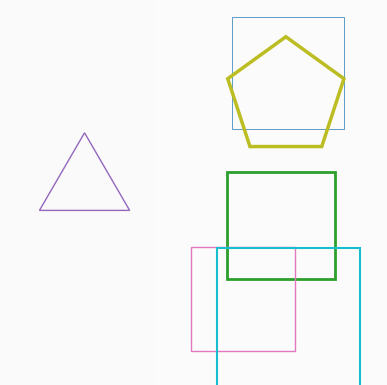[{"shape": "square", "thickness": 0.5, "radius": 0.72, "center": [0.743, 0.811]}, {"shape": "square", "thickness": 2, "radius": 0.7, "center": [0.725, 0.415]}, {"shape": "triangle", "thickness": 1, "radius": 0.67, "center": [0.218, 0.521]}, {"shape": "square", "thickness": 1, "radius": 0.67, "center": [0.627, 0.224]}, {"shape": "pentagon", "thickness": 2.5, "radius": 0.79, "center": [0.738, 0.747]}, {"shape": "square", "thickness": 1.5, "radius": 0.92, "center": [0.745, 0.172]}]